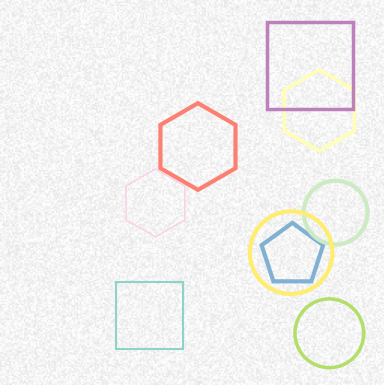[{"shape": "square", "thickness": 1.5, "radius": 0.44, "center": [0.388, 0.181]}, {"shape": "hexagon", "thickness": 2.5, "radius": 0.53, "center": [0.83, 0.713]}, {"shape": "hexagon", "thickness": 3, "radius": 0.56, "center": [0.514, 0.619]}, {"shape": "pentagon", "thickness": 3, "radius": 0.42, "center": [0.759, 0.337]}, {"shape": "circle", "thickness": 2.5, "radius": 0.45, "center": [0.855, 0.134]}, {"shape": "hexagon", "thickness": 1, "radius": 0.44, "center": [0.404, 0.473]}, {"shape": "square", "thickness": 2.5, "radius": 0.56, "center": [0.805, 0.83]}, {"shape": "circle", "thickness": 3, "radius": 0.41, "center": [0.872, 0.448]}, {"shape": "circle", "thickness": 3, "radius": 0.54, "center": [0.756, 0.344]}]